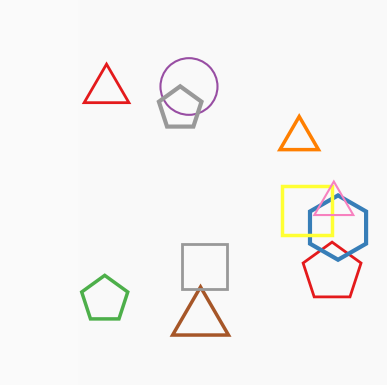[{"shape": "triangle", "thickness": 2, "radius": 0.33, "center": [0.275, 0.767]}, {"shape": "pentagon", "thickness": 2, "radius": 0.39, "center": [0.857, 0.292]}, {"shape": "hexagon", "thickness": 3, "radius": 0.42, "center": [0.872, 0.409]}, {"shape": "pentagon", "thickness": 2.5, "radius": 0.31, "center": [0.27, 0.222]}, {"shape": "circle", "thickness": 1.5, "radius": 0.37, "center": [0.488, 0.775]}, {"shape": "triangle", "thickness": 2.5, "radius": 0.29, "center": [0.772, 0.64]}, {"shape": "square", "thickness": 2.5, "radius": 0.32, "center": [0.792, 0.453]}, {"shape": "triangle", "thickness": 2.5, "radius": 0.42, "center": [0.518, 0.171]}, {"shape": "triangle", "thickness": 1.5, "radius": 0.29, "center": [0.862, 0.47]}, {"shape": "pentagon", "thickness": 3, "radius": 0.29, "center": [0.465, 0.718]}, {"shape": "square", "thickness": 2, "radius": 0.29, "center": [0.527, 0.308]}]